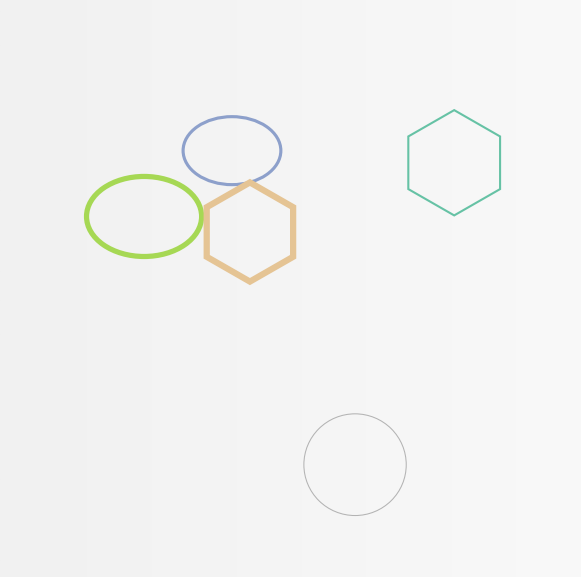[{"shape": "hexagon", "thickness": 1, "radius": 0.46, "center": [0.781, 0.717]}, {"shape": "oval", "thickness": 1.5, "radius": 0.42, "center": [0.399, 0.738]}, {"shape": "oval", "thickness": 2.5, "radius": 0.5, "center": [0.248, 0.624]}, {"shape": "hexagon", "thickness": 3, "radius": 0.43, "center": [0.43, 0.597]}, {"shape": "circle", "thickness": 0.5, "radius": 0.44, "center": [0.611, 0.194]}]